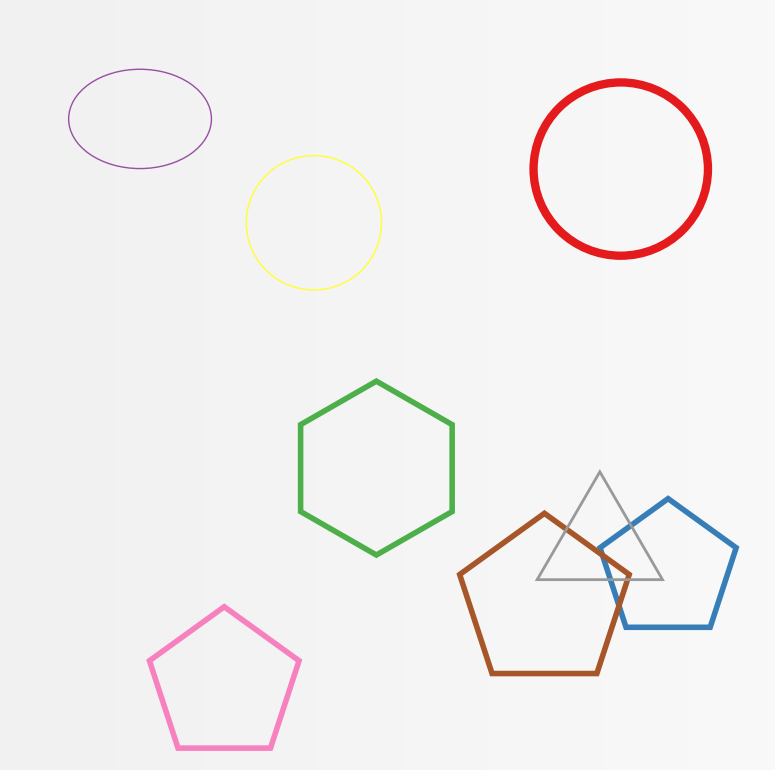[{"shape": "circle", "thickness": 3, "radius": 0.56, "center": [0.801, 0.78]}, {"shape": "pentagon", "thickness": 2, "radius": 0.46, "center": [0.862, 0.26]}, {"shape": "hexagon", "thickness": 2, "radius": 0.56, "center": [0.486, 0.392]}, {"shape": "oval", "thickness": 0.5, "radius": 0.46, "center": [0.181, 0.846]}, {"shape": "circle", "thickness": 0.5, "radius": 0.44, "center": [0.405, 0.711]}, {"shape": "pentagon", "thickness": 2, "radius": 0.58, "center": [0.703, 0.218]}, {"shape": "pentagon", "thickness": 2, "radius": 0.51, "center": [0.289, 0.111]}, {"shape": "triangle", "thickness": 1, "radius": 0.47, "center": [0.774, 0.294]}]